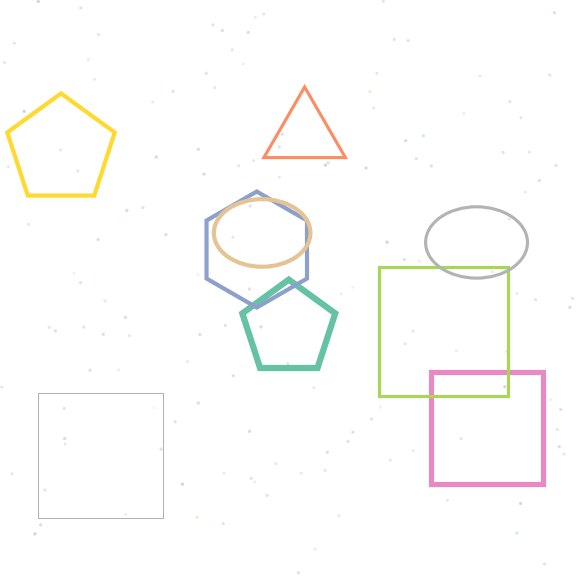[{"shape": "pentagon", "thickness": 3, "radius": 0.42, "center": [0.5, 0.43]}, {"shape": "triangle", "thickness": 1.5, "radius": 0.41, "center": [0.528, 0.767]}, {"shape": "hexagon", "thickness": 2, "radius": 0.5, "center": [0.445, 0.567]}, {"shape": "square", "thickness": 2.5, "radius": 0.49, "center": [0.844, 0.258]}, {"shape": "square", "thickness": 1.5, "radius": 0.56, "center": [0.768, 0.425]}, {"shape": "pentagon", "thickness": 2, "radius": 0.49, "center": [0.106, 0.74]}, {"shape": "oval", "thickness": 2, "radius": 0.42, "center": [0.454, 0.596]}, {"shape": "oval", "thickness": 1.5, "radius": 0.44, "center": [0.825, 0.579]}, {"shape": "square", "thickness": 0.5, "radius": 0.54, "center": [0.174, 0.21]}]